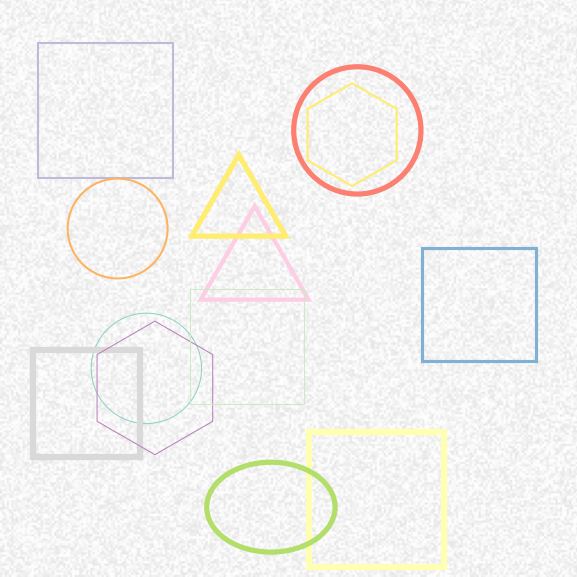[{"shape": "circle", "thickness": 0.5, "radius": 0.48, "center": [0.253, 0.361]}, {"shape": "square", "thickness": 3, "radius": 0.58, "center": [0.652, 0.134]}, {"shape": "square", "thickness": 1, "radius": 0.58, "center": [0.182, 0.807]}, {"shape": "circle", "thickness": 2.5, "radius": 0.55, "center": [0.619, 0.773]}, {"shape": "square", "thickness": 1.5, "radius": 0.49, "center": [0.83, 0.472]}, {"shape": "circle", "thickness": 1, "radius": 0.43, "center": [0.204, 0.603]}, {"shape": "oval", "thickness": 2.5, "radius": 0.56, "center": [0.469, 0.121]}, {"shape": "triangle", "thickness": 2, "radius": 0.54, "center": [0.441, 0.534]}, {"shape": "square", "thickness": 3, "radius": 0.46, "center": [0.15, 0.3]}, {"shape": "hexagon", "thickness": 0.5, "radius": 0.58, "center": [0.268, 0.327]}, {"shape": "square", "thickness": 0.5, "radius": 0.49, "center": [0.428, 0.399]}, {"shape": "triangle", "thickness": 2.5, "radius": 0.47, "center": [0.413, 0.637]}, {"shape": "hexagon", "thickness": 1, "radius": 0.45, "center": [0.61, 0.766]}]